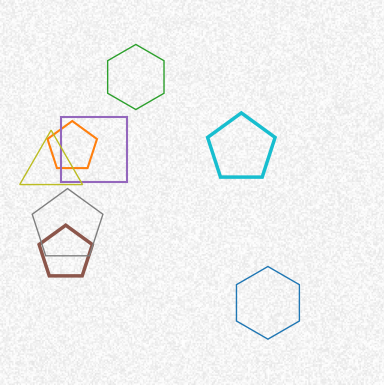[{"shape": "hexagon", "thickness": 1, "radius": 0.47, "center": [0.696, 0.213]}, {"shape": "pentagon", "thickness": 1.5, "radius": 0.34, "center": [0.188, 0.618]}, {"shape": "hexagon", "thickness": 1, "radius": 0.42, "center": [0.353, 0.8]}, {"shape": "square", "thickness": 1.5, "radius": 0.42, "center": [0.244, 0.612]}, {"shape": "pentagon", "thickness": 2.5, "radius": 0.36, "center": [0.171, 0.342]}, {"shape": "pentagon", "thickness": 1, "radius": 0.48, "center": [0.175, 0.414]}, {"shape": "triangle", "thickness": 1, "radius": 0.47, "center": [0.133, 0.568]}, {"shape": "pentagon", "thickness": 2.5, "radius": 0.46, "center": [0.627, 0.615]}]